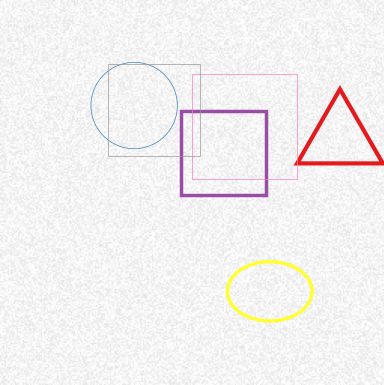[{"shape": "triangle", "thickness": 3, "radius": 0.64, "center": [0.883, 0.64]}, {"shape": "circle", "thickness": 0.5, "radius": 0.56, "center": [0.348, 0.726]}, {"shape": "square", "thickness": 2.5, "radius": 0.55, "center": [0.58, 0.603]}, {"shape": "oval", "thickness": 2.5, "radius": 0.55, "center": [0.701, 0.243]}, {"shape": "square", "thickness": 0.5, "radius": 0.68, "center": [0.635, 0.672]}, {"shape": "square", "thickness": 0.5, "radius": 0.6, "center": [0.4, 0.713]}]